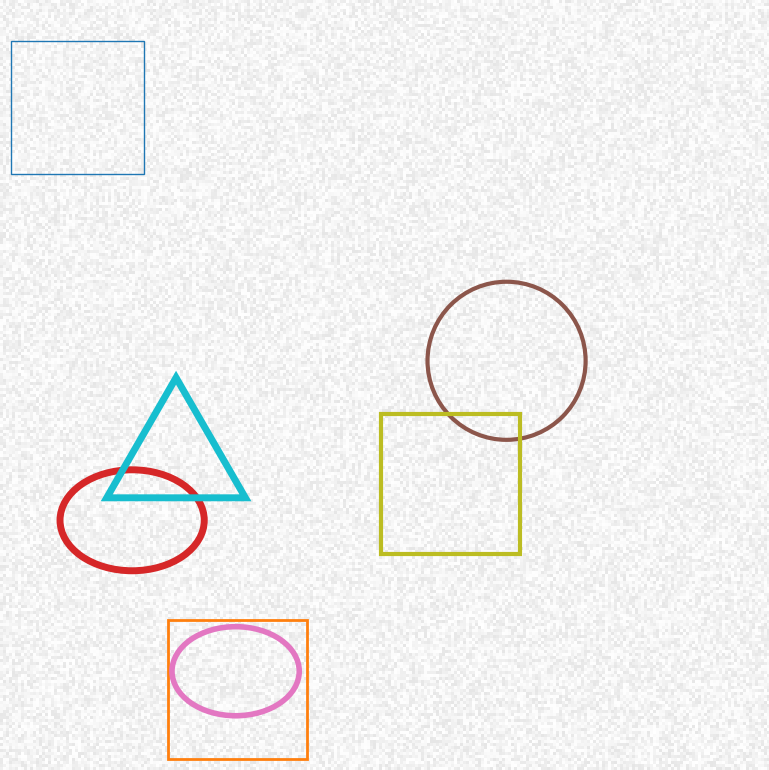[{"shape": "square", "thickness": 0.5, "radius": 0.43, "center": [0.1, 0.86]}, {"shape": "square", "thickness": 1, "radius": 0.45, "center": [0.308, 0.105]}, {"shape": "oval", "thickness": 2.5, "radius": 0.47, "center": [0.172, 0.324]}, {"shape": "circle", "thickness": 1.5, "radius": 0.51, "center": [0.658, 0.531]}, {"shape": "oval", "thickness": 2, "radius": 0.41, "center": [0.306, 0.128]}, {"shape": "square", "thickness": 1.5, "radius": 0.45, "center": [0.585, 0.371]}, {"shape": "triangle", "thickness": 2.5, "radius": 0.52, "center": [0.229, 0.406]}]